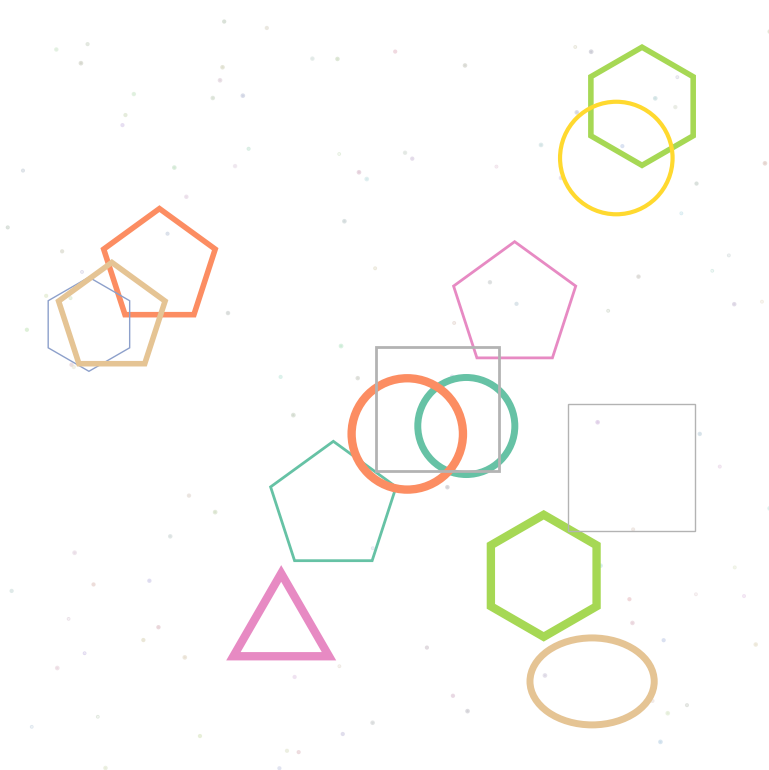[{"shape": "circle", "thickness": 2.5, "radius": 0.32, "center": [0.606, 0.447]}, {"shape": "pentagon", "thickness": 1, "radius": 0.43, "center": [0.433, 0.341]}, {"shape": "pentagon", "thickness": 2, "radius": 0.38, "center": [0.207, 0.653]}, {"shape": "circle", "thickness": 3, "radius": 0.36, "center": [0.529, 0.436]}, {"shape": "hexagon", "thickness": 0.5, "radius": 0.31, "center": [0.115, 0.579]}, {"shape": "pentagon", "thickness": 1, "radius": 0.42, "center": [0.668, 0.603]}, {"shape": "triangle", "thickness": 3, "radius": 0.36, "center": [0.365, 0.184]}, {"shape": "hexagon", "thickness": 2, "radius": 0.38, "center": [0.834, 0.862]}, {"shape": "hexagon", "thickness": 3, "radius": 0.4, "center": [0.706, 0.252]}, {"shape": "circle", "thickness": 1.5, "radius": 0.37, "center": [0.8, 0.795]}, {"shape": "pentagon", "thickness": 2, "radius": 0.36, "center": [0.145, 0.586]}, {"shape": "oval", "thickness": 2.5, "radius": 0.4, "center": [0.769, 0.115]}, {"shape": "square", "thickness": 0.5, "radius": 0.41, "center": [0.82, 0.393]}, {"shape": "square", "thickness": 1, "radius": 0.4, "center": [0.569, 0.469]}]